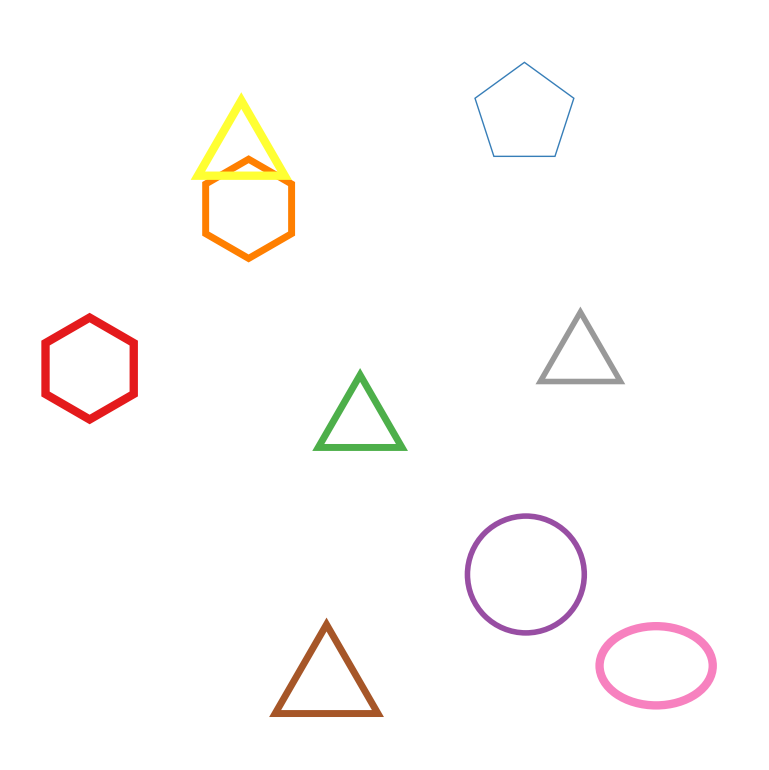[{"shape": "hexagon", "thickness": 3, "radius": 0.33, "center": [0.116, 0.521]}, {"shape": "pentagon", "thickness": 0.5, "radius": 0.34, "center": [0.681, 0.852]}, {"shape": "triangle", "thickness": 2.5, "radius": 0.31, "center": [0.468, 0.45]}, {"shape": "circle", "thickness": 2, "radius": 0.38, "center": [0.683, 0.254]}, {"shape": "hexagon", "thickness": 2.5, "radius": 0.32, "center": [0.323, 0.729]}, {"shape": "triangle", "thickness": 3, "radius": 0.33, "center": [0.313, 0.804]}, {"shape": "triangle", "thickness": 2.5, "radius": 0.39, "center": [0.424, 0.112]}, {"shape": "oval", "thickness": 3, "radius": 0.37, "center": [0.852, 0.135]}, {"shape": "triangle", "thickness": 2, "radius": 0.3, "center": [0.754, 0.535]}]